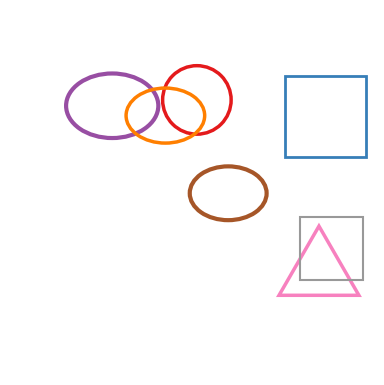[{"shape": "circle", "thickness": 2.5, "radius": 0.44, "center": [0.511, 0.74]}, {"shape": "square", "thickness": 2, "radius": 0.52, "center": [0.845, 0.697]}, {"shape": "oval", "thickness": 3, "radius": 0.6, "center": [0.291, 0.725]}, {"shape": "oval", "thickness": 2.5, "radius": 0.51, "center": [0.43, 0.7]}, {"shape": "oval", "thickness": 3, "radius": 0.5, "center": [0.593, 0.498]}, {"shape": "triangle", "thickness": 2.5, "radius": 0.6, "center": [0.828, 0.293]}, {"shape": "square", "thickness": 1.5, "radius": 0.41, "center": [0.861, 0.354]}]